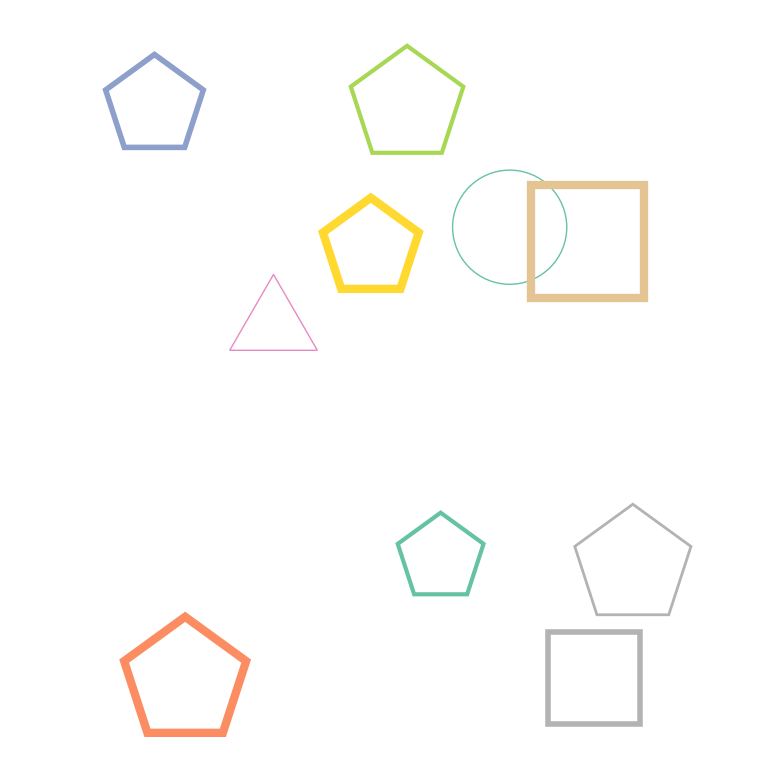[{"shape": "pentagon", "thickness": 1.5, "radius": 0.29, "center": [0.572, 0.276]}, {"shape": "circle", "thickness": 0.5, "radius": 0.37, "center": [0.662, 0.705]}, {"shape": "pentagon", "thickness": 3, "radius": 0.42, "center": [0.24, 0.116]}, {"shape": "pentagon", "thickness": 2, "radius": 0.33, "center": [0.201, 0.863]}, {"shape": "triangle", "thickness": 0.5, "radius": 0.33, "center": [0.355, 0.578]}, {"shape": "pentagon", "thickness": 1.5, "radius": 0.38, "center": [0.529, 0.864]}, {"shape": "pentagon", "thickness": 3, "radius": 0.33, "center": [0.482, 0.678]}, {"shape": "square", "thickness": 3, "radius": 0.37, "center": [0.763, 0.686]}, {"shape": "pentagon", "thickness": 1, "radius": 0.4, "center": [0.822, 0.266]}, {"shape": "square", "thickness": 2, "radius": 0.3, "center": [0.771, 0.12]}]